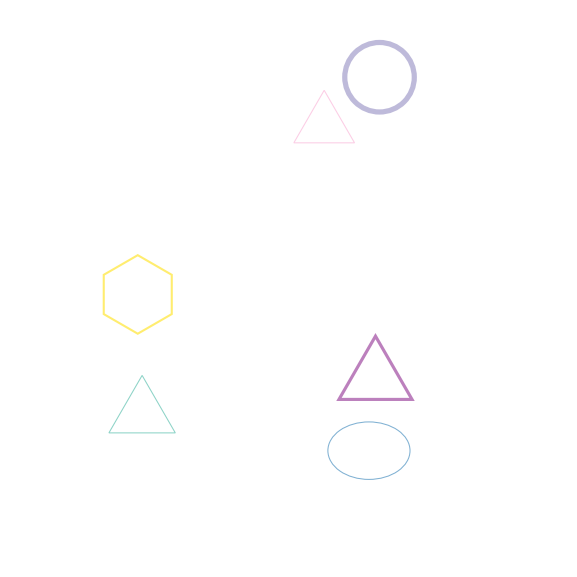[{"shape": "triangle", "thickness": 0.5, "radius": 0.33, "center": [0.246, 0.283]}, {"shape": "circle", "thickness": 2.5, "radius": 0.3, "center": [0.657, 0.865]}, {"shape": "oval", "thickness": 0.5, "radius": 0.36, "center": [0.639, 0.219]}, {"shape": "triangle", "thickness": 0.5, "radius": 0.3, "center": [0.561, 0.782]}, {"shape": "triangle", "thickness": 1.5, "radius": 0.37, "center": [0.65, 0.344]}, {"shape": "hexagon", "thickness": 1, "radius": 0.34, "center": [0.239, 0.489]}]